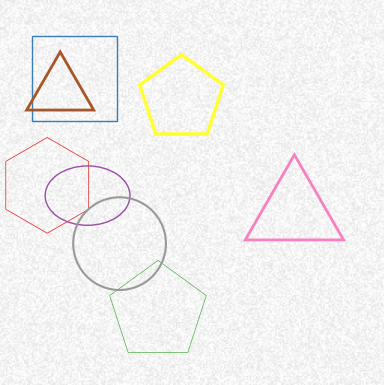[{"shape": "hexagon", "thickness": 0.5, "radius": 0.62, "center": [0.123, 0.519]}, {"shape": "square", "thickness": 1, "radius": 0.55, "center": [0.194, 0.795]}, {"shape": "pentagon", "thickness": 0.5, "radius": 0.66, "center": [0.41, 0.192]}, {"shape": "oval", "thickness": 1, "radius": 0.55, "center": [0.227, 0.492]}, {"shape": "pentagon", "thickness": 2.5, "radius": 0.57, "center": [0.471, 0.744]}, {"shape": "triangle", "thickness": 2, "radius": 0.5, "center": [0.156, 0.764]}, {"shape": "triangle", "thickness": 2, "radius": 0.74, "center": [0.765, 0.451]}, {"shape": "circle", "thickness": 1.5, "radius": 0.6, "center": [0.311, 0.367]}]